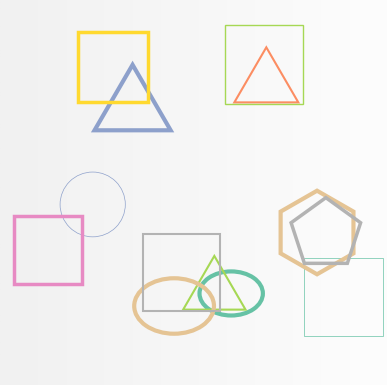[{"shape": "square", "thickness": 0.5, "radius": 0.51, "center": [0.887, 0.229]}, {"shape": "oval", "thickness": 3, "radius": 0.41, "center": [0.597, 0.238]}, {"shape": "triangle", "thickness": 1.5, "radius": 0.48, "center": [0.687, 0.782]}, {"shape": "triangle", "thickness": 3, "radius": 0.57, "center": [0.342, 0.718]}, {"shape": "circle", "thickness": 0.5, "radius": 0.42, "center": [0.239, 0.469]}, {"shape": "square", "thickness": 2.5, "radius": 0.44, "center": [0.124, 0.35]}, {"shape": "triangle", "thickness": 1.5, "radius": 0.46, "center": [0.553, 0.242]}, {"shape": "square", "thickness": 1, "radius": 0.51, "center": [0.681, 0.832]}, {"shape": "square", "thickness": 2.5, "radius": 0.45, "center": [0.291, 0.826]}, {"shape": "hexagon", "thickness": 3, "radius": 0.54, "center": [0.818, 0.396]}, {"shape": "oval", "thickness": 3, "radius": 0.51, "center": [0.449, 0.205]}, {"shape": "square", "thickness": 1.5, "radius": 0.5, "center": [0.468, 0.293]}, {"shape": "pentagon", "thickness": 2.5, "radius": 0.47, "center": [0.841, 0.392]}]